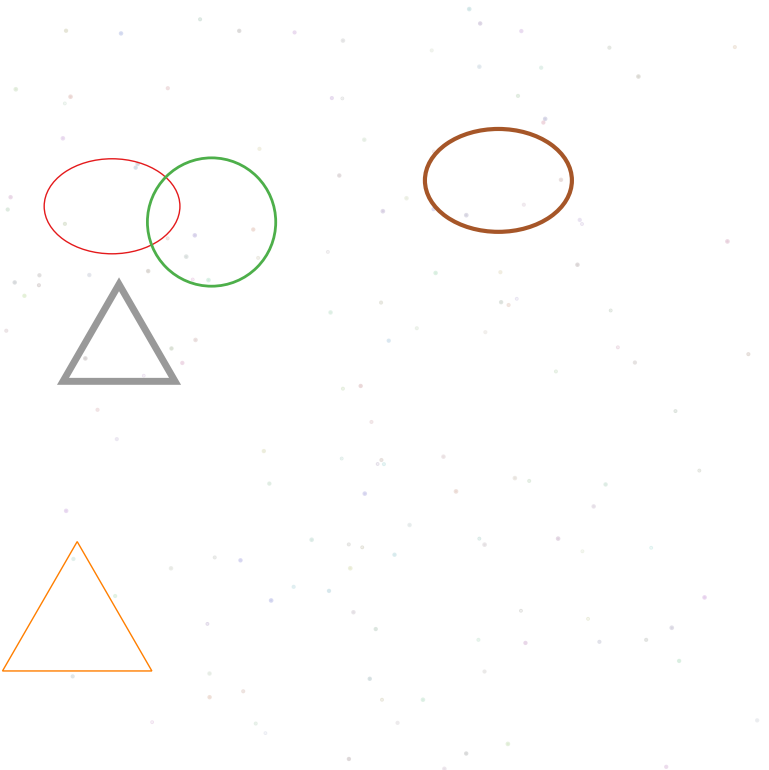[{"shape": "oval", "thickness": 0.5, "radius": 0.44, "center": [0.146, 0.732]}, {"shape": "circle", "thickness": 1, "radius": 0.42, "center": [0.275, 0.712]}, {"shape": "triangle", "thickness": 0.5, "radius": 0.56, "center": [0.1, 0.185]}, {"shape": "oval", "thickness": 1.5, "radius": 0.48, "center": [0.647, 0.766]}, {"shape": "triangle", "thickness": 2.5, "radius": 0.42, "center": [0.155, 0.547]}]